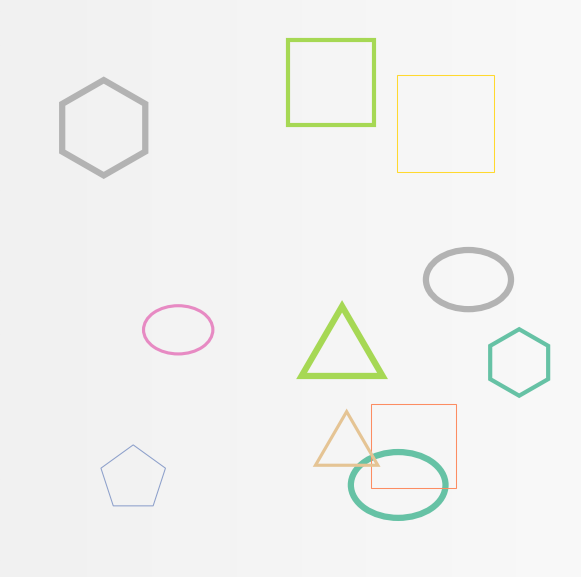[{"shape": "oval", "thickness": 3, "radius": 0.41, "center": [0.685, 0.159]}, {"shape": "hexagon", "thickness": 2, "radius": 0.29, "center": [0.893, 0.371]}, {"shape": "square", "thickness": 0.5, "radius": 0.36, "center": [0.711, 0.226]}, {"shape": "pentagon", "thickness": 0.5, "radius": 0.29, "center": [0.229, 0.17]}, {"shape": "oval", "thickness": 1.5, "radius": 0.3, "center": [0.307, 0.428]}, {"shape": "triangle", "thickness": 3, "radius": 0.4, "center": [0.589, 0.388]}, {"shape": "square", "thickness": 2, "radius": 0.37, "center": [0.57, 0.856]}, {"shape": "square", "thickness": 0.5, "radius": 0.42, "center": [0.766, 0.785]}, {"shape": "triangle", "thickness": 1.5, "radius": 0.31, "center": [0.596, 0.224]}, {"shape": "hexagon", "thickness": 3, "radius": 0.41, "center": [0.178, 0.778]}, {"shape": "oval", "thickness": 3, "radius": 0.37, "center": [0.806, 0.515]}]